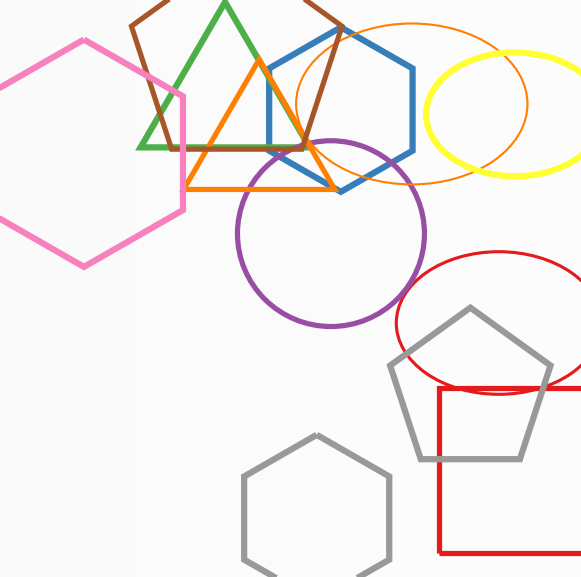[{"shape": "oval", "thickness": 1.5, "radius": 0.88, "center": [0.858, 0.44]}, {"shape": "square", "thickness": 2.5, "radius": 0.71, "center": [0.898, 0.184]}, {"shape": "hexagon", "thickness": 3, "radius": 0.71, "center": [0.586, 0.809]}, {"shape": "triangle", "thickness": 3, "radius": 0.84, "center": [0.387, 0.828]}, {"shape": "circle", "thickness": 2.5, "radius": 0.8, "center": [0.569, 0.595]}, {"shape": "triangle", "thickness": 2.5, "radius": 0.75, "center": [0.446, 0.746]}, {"shape": "oval", "thickness": 1, "radius": 1.0, "center": [0.708, 0.819]}, {"shape": "oval", "thickness": 3, "radius": 0.77, "center": [0.886, 0.801]}, {"shape": "pentagon", "thickness": 2.5, "radius": 0.95, "center": [0.407, 0.895]}, {"shape": "hexagon", "thickness": 3, "radius": 0.98, "center": [0.144, 0.734]}, {"shape": "hexagon", "thickness": 3, "radius": 0.72, "center": [0.545, 0.102]}, {"shape": "pentagon", "thickness": 3, "radius": 0.73, "center": [0.809, 0.321]}]